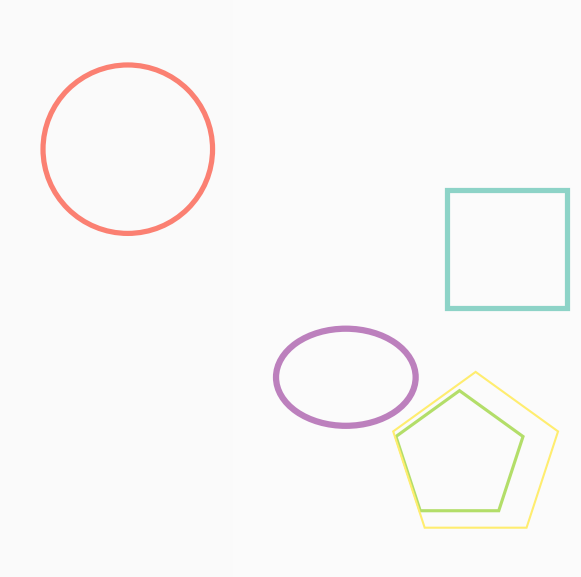[{"shape": "square", "thickness": 2.5, "radius": 0.51, "center": [0.872, 0.568]}, {"shape": "circle", "thickness": 2.5, "radius": 0.73, "center": [0.22, 0.741]}, {"shape": "pentagon", "thickness": 1.5, "radius": 0.57, "center": [0.79, 0.208]}, {"shape": "oval", "thickness": 3, "radius": 0.6, "center": [0.595, 0.346]}, {"shape": "pentagon", "thickness": 1, "radius": 0.75, "center": [0.818, 0.206]}]